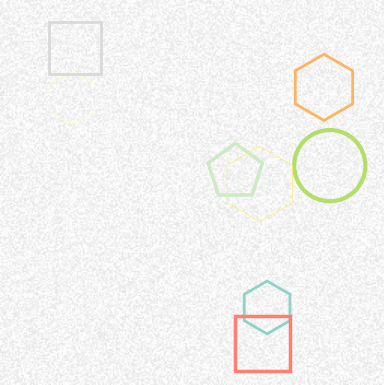[{"shape": "hexagon", "thickness": 2, "radius": 0.34, "center": [0.694, 0.201]}, {"shape": "hexagon", "thickness": 0.5, "radius": 0.34, "center": [0.189, 0.745]}, {"shape": "square", "thickness": 2.5, "radius": 0.36, "center": [0.682, 0.108]}, {"shape": "hexagon", "thickness": 2, "radius": 0.43, "center": [0.841, 0.773]}, {"shape": "circle", "thickness": 3, "radius": 0.46, "center": [0.857, 0.57]}, {"shape": "square", "thickness": 2, "radius": 0.34, "center": [0.194, 0.875]}, {"shape": "pentagon", "thickness": 2.5, "radius": 0.37, "center": [0.611, 0.553]}, {"shape": "hexagon", "thickness": 0.5, "radius": 0.49, "center": [0.675, 0.522]}]